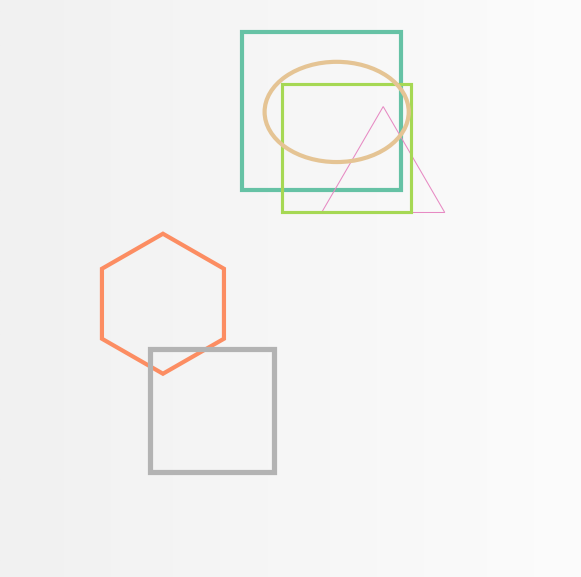[{"shape": "square", "thickness": 2, "radius": 0.68, "center": [0.553, 0.808]}, {"shape": "hexagon", "thickness": 2, "radius": 0.61, "center": [0.28, 0.473]}, {"shape": "triangle", "thickness": 0.5, "radius": 0.61, "center": [0.659, 0.692]}, {"shape": "square", "thickness": 1.5, "radius": 0.55, "center": [0.595, 0.742]}, {"shape": "oval", "thickness": 2, "radius": 0.62, "center": [0.579, 0.805]}, {"shape": "square", "thickness": 2.5, "radius": 0.53, "center": [0.365, 0.289]}]